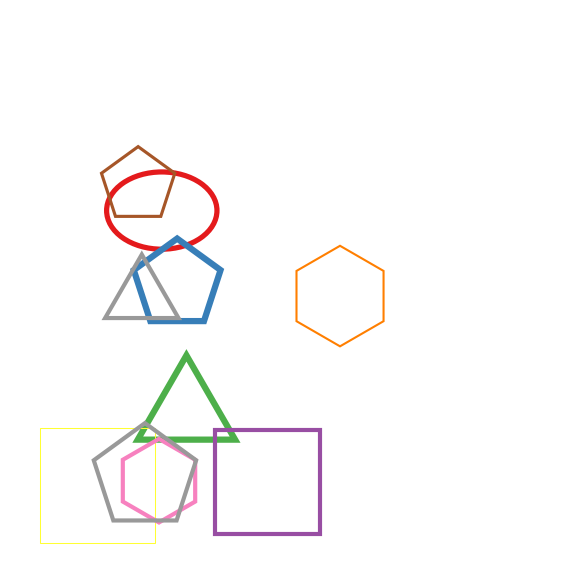[{"shape": "oval", "thickness": 2.5, "radius": 0.48, "center": [0.28, 0.634]}, {"shape": "pentagon", "thickness": 3, "radius": 0.39, "center": [0.307, 0.507]}, {"shape": "triangle", "thickness": 3, "radius": 0.49, "center": [0.323, 0.286]}, {"shape": "square", "thickness": 2, "radius": 0.45, "center": [0.463, 0.164]}, {"shape": "hexagon", "thickness": 1, "radius": 0.44, "center": [0.589, 0.486]}, {"shape": "square", "thickness": 0.5, "radius": 0.5, "center": [0.168, 0.158]}, {"shape": "pentagon", "thickness": 1.5, "radius": 0.33, "center": [0.239, 0.678]}, {"shape": "hexagon", "thickness": 2, "radius": 0.36, "center": [0.275, 0.167]}, {"shape": "triangle", "thickness": 2, "radius": 0.37, "center": [0.246, 0.485]}, {"shape": "pentagon", "thickness": 2, "radius": 0.47, "center": [0.251, 0.173]}]